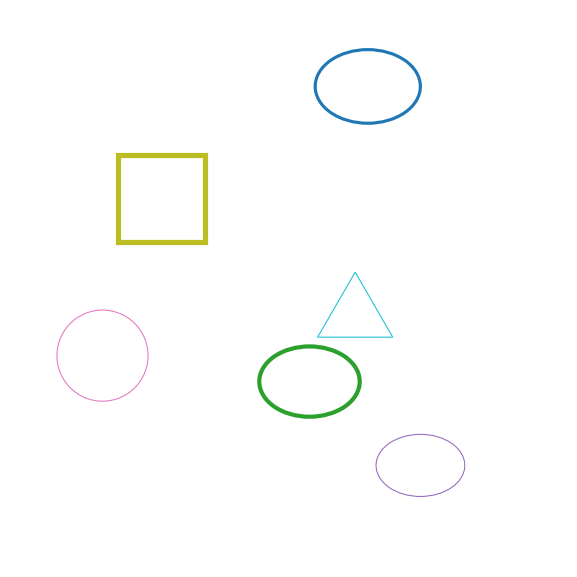[{"shape": "oval", "thickness": 1.5, "radius": 0.46, "center": [0.637, 0.849]}, {"shape": "oval", "thickness": 2, "radius": 0.43, "center": [0.536, 0.338]}, {"shape": "oval", "thickness": 0.5, "radius": 0.38, "center": [0.728, 0.193]}, {"shape": "circle", "thickness": 0.5, "radius": 0.39, "center": [0.177, 0.383]}, {"shape": "square", "thickness": 2.5, "radius": 0.38, "center": [0.28, 0.655]}, {"shape": "triangle", "thickness": 0.5, "radius": 0.38, "center": [0.615, 0.453]}]